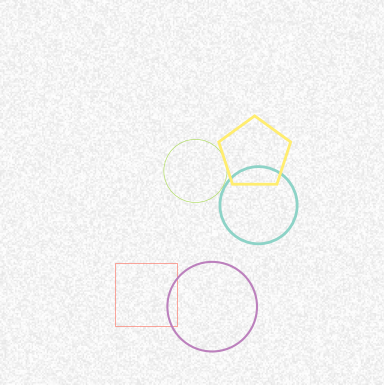[{"shape": "circle", "thickness": 2, "radius": 0.5, "center": [0.672, 0.467]}, {"shape": "square", "thickness": 0.5, "radius": 0.41, "center": [0.379, 0.235]}, {"shape": "circle", "thickness": 0.5, "radius": 0.41, "center": [0.508, 0.556]}, {"shape": "circle", "thickness": 1.5, "radius": 0.58, "center": [0.551, 0.203]}, {"shape": "pentagon", "thickness": 2, "radius": 0.49, "center": [0.662, 0.601]}]